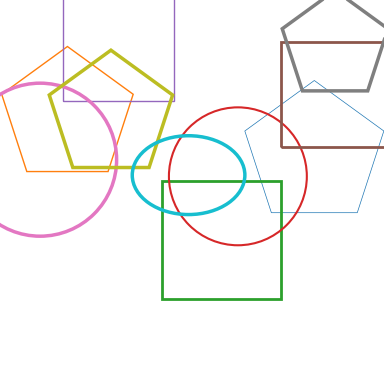[{"shape": "pentagon", "thickness": 0.5, "radius": 0.95, "center": [0.816, 0.601]}, {"shape": "pentagon", "thickness": 1, "radius": 0.9, "center": [0.175, 0.7]}, {"shape": "square", "thickness": 2, "radius": 0.77, "center": [0.575, 0.376]}, {"shape": "circle", "thickness": 1.5, "radius": 0.9, "center": [0.618, 0.542]}, {"shape": "square", "thickness": 1, "radius": 0.72, "center": [0.308, 0.883]}, {"shape": "square", "thickness": 2, "radius": 0.68, "center": [0.867, 0.754]}, {"shape": "circle", "thickness": 2.5, "radius": 0.99, "center": [0.104, 0.585]}, {"shape": "pentagon", "thickness": 2.5, "radius": 0.72, "center": [0.87, 0.881]}, {"shape": "pentagon", "thickness": 2.5, "radius": 0.84, "center": [0.288, 0.701]}, {"shape": "oval", "thickness": 2.5, "radius": 0.73, "center": [0.49, 0.545]}]